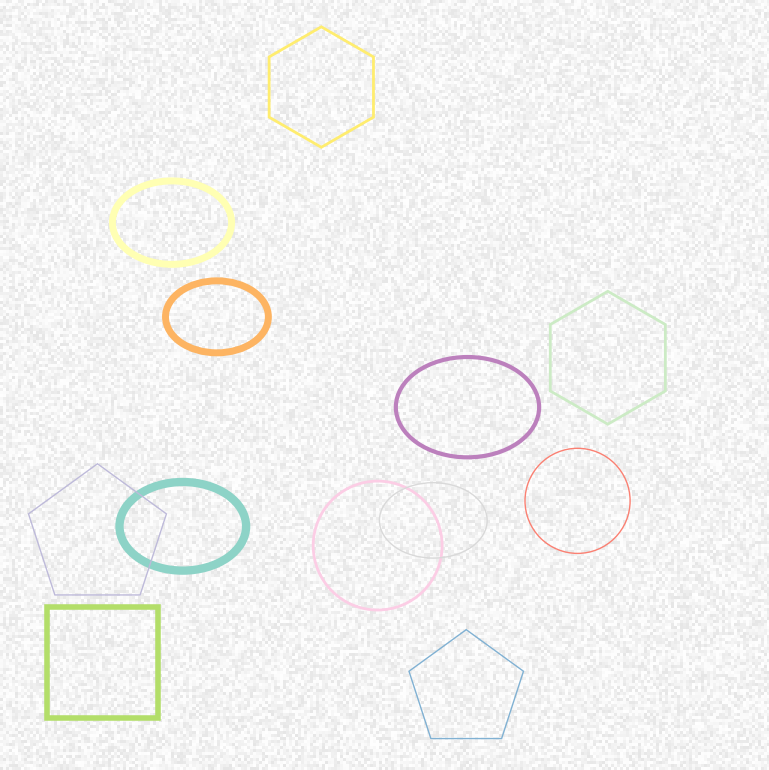[{"shape": "oval", "thickness": 3, "radius": 0.41, "center": [0.237, 0.316]}, {"shape": "oval", "thickness": 2.5, "radius": 0.39, "center": [0.223, 0.711]}, {"shape": "pentagon", "thickness": 0.5, "radius": 0.47, "center": [0.127, 0.304]}, {"shape": "circle", "thickness": 0.5, "radius": 0.34, "center": [0.75, 0.35]}, {"shape": "pentagon", "thickness": 0.5, "radius": 0.39, "center": [0.605, 0.104]}, {"shape": "oval", "thickness": 2.5, "radius": 0.33, "center": [0.282, 0.589]}, {"shape": "square", "thickness": 2, "radius": 0.36, "center": [0.133, 0.14]}, {"shape": "circle", "thickness": 1, "radius": 0.42, "center": [0.49, 0.291]}, {"shape": "oval", "thickness": 0.5, "radius": 0.35, "center": [0.563, 0.324]}, {"shape": "oval", "thickness": 1.5, "radius": 0.47, "center": [0.607, 0.471]}, {"shape": "hexagon", "thickness": 1, "radius": 0.43, "center": [0.789, 0.535]}, {"shape": "hexagon", "thickness": 1, "radius": 0.39, "center": [0.417, 0.887]}]